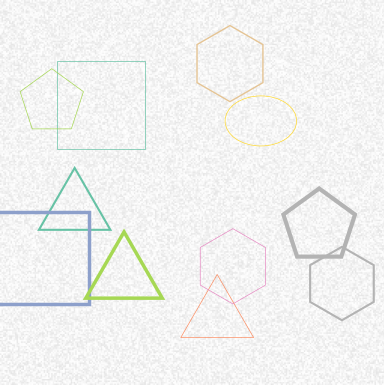[{"shape": "triangle", "thickness": 1.5, "radius": 0.54, "center": [0.194, 0.457]}, {"shape": "square", "thickness": 0.5, "radius": 0.57, "center": [0.263, 0.728]}, {"shape": "triangle", "thickness": 0.5, "radius": 0.55, "center": [0.564, 0.178]}, {"shape": "square", "thickness": 2.5, "radius": 0.6, "center": [0.111, 0.33]}, {"shape": "hexagon", "thickness": 0.5, "radius": 0.49, "center": [0.605, 0.308]}, {"shape": "triangle", "thickness": 2.5, "radius": 0.57, "center": [0.322, 0.283]}, {"shape": "pentagon", "thickness": 0.5, "radius": 0.43, "center": [0.134, 0.735]}, {"shape": "oval", "thickness": 0.5, "radius": 0.46, "center": [0.678, 0.686]}, {"shape": "hexagon", "thickness": 1, "radius": 0.49, "center": [0.597, 0.835]}, {"shape": "pentagon", "thickness": 3, "radius": 0.49, "center": [0.829, 0.413]}, {"shape": "hexagon", "thickness": 1.5, "radius": 0.48, "center": [0.888, 0.264]}]